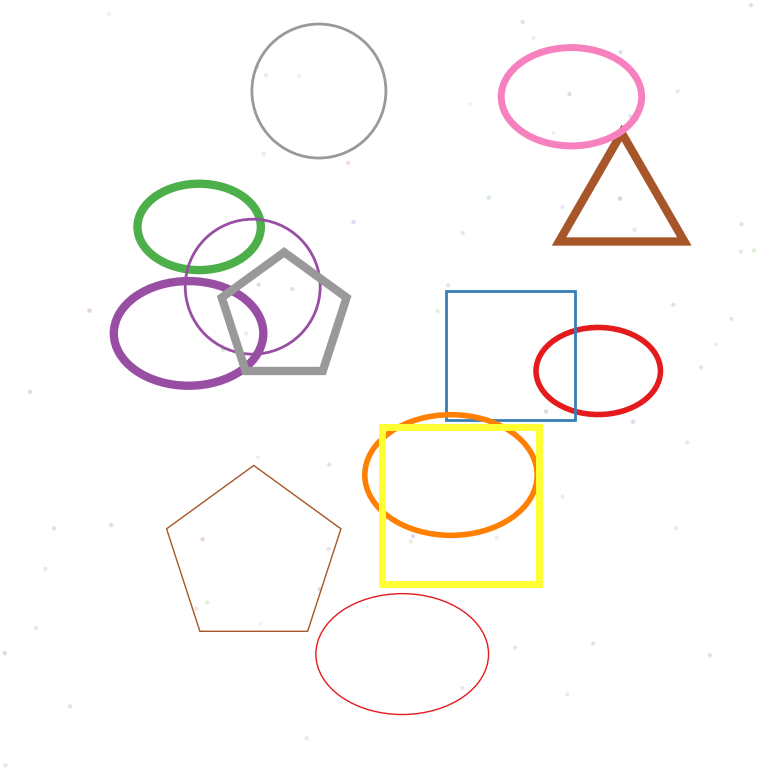[{"shape": "oval", "thickness": 2, "radius": 0.4, "center": [0.777, 0.518]}, {"shape": "oval", "thickness": 0.5, "radius": 0.56, "center": [0.522, 0.151]}, {"shape": "square", "thickness": 1, "radius": 0.42, "center": [0.663, 0.539]}, {"shape": "oval", "thickness": 3, "radius": 0.4, "center": [0.259, 0.705]}, {"shape": "circle", "thickness": 1, "radius": 0.44, "center": [0.328, 0.628]}, {"shape": "oval", "thickness": 3, "radius": 0.49, "center": [0.245, 0.567]}, {"shape": "oval", "thickness": 2, "radius": 0.56, "center": [0.586, 0.383]}, {"shape": "square", "thickness": 2.5, "radius": 0.51, "center": [0.598, 0.343]}, {"shape": "triangle", "thickness": 3, "radius": 0.47, "center": [0.807, 0.733]}, {"shape": "pentagon", "thickness": 0.5, "radius": 0.6, "center": [0.33, 0.276]}, {"shape": "oval", "thickness": 2.5, "radius": 0.46, "center": [0.742, 0.874]}, {"shape": "pentagon", "thickness": 3, "radius": 0.43, "center": [0.369, 0.587]}, {"shape": "circle", "thickness": 1, "radius": 0.44, "center": [0.414, 0.882]}]